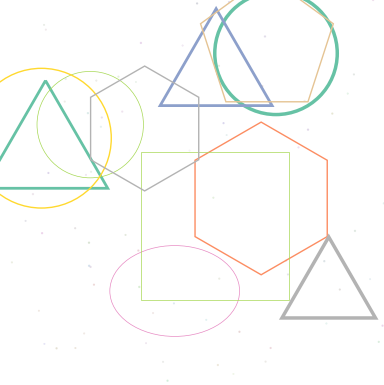[{"shape": "circle", "thickness": 2.5, "radius": 0.8, "center": [0.717, 0.862]}, {"shape": "triangle", "thickness": 2, "radius": 0.93, "center": [0.118, 0.604]}, {"shape": "hexagon", "thickness": 1, "radius": 0.99, "center": [0.678, 0.485]}, {"shape": "triangle", "thickness": 2, "radius": 0.84, "center": [0.561, 0.81]}, {"shape": "oval", "thickness": 0.5, "radius": 0.84, "center": [0.454, 0.244]}, {"shape": "square", "thickness": 0.5, "radius": 0.96, "center": [0.559, 0.412]}, {"shape": "circle", "thickness": 0.5, "radius": 0.69, "center": [0.234, 0.676]}, {"shape": "circle", "thickness": 1, "radius": 0.91, "center": [0.108, 0.641]}, {"shape": "pentagon", "thickness": 1, "radius": 0.91, "center": [0.693, 0.882]}, {"shape": "triangle", "thickness": 2.5, "radius": 0.7, "center": [0.854, 0.244]}, {"shape": "hexagon", "thickness": 1, "radius": 0.81, "center": [0.376, 0.666]}]